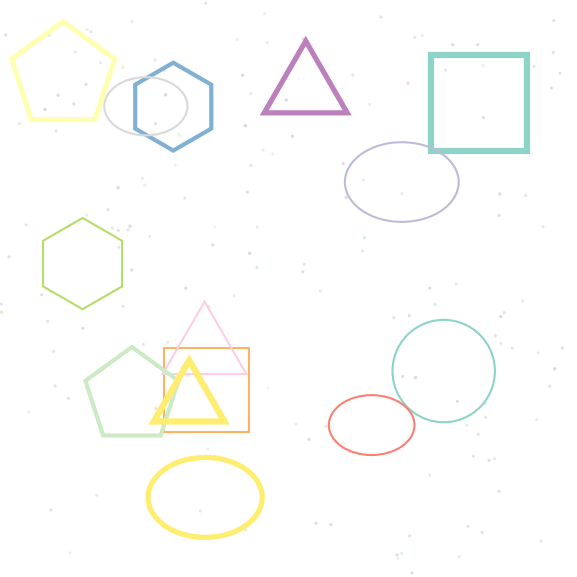[{"shape": "circle", "thickness": 1, "radius": 0.44, "center": [0.768, 0.357]}, {"shape": "square", "thickness": 3, "radius": 0.42, "center": [0.83, 0.821]}, {"shape": "pentagon", "thickness": 2.5, "radius": 0.47, "center": [0.109, 0.868]}, {"shape": "oval", "thickness": 1, "radius": 0.49, "center": [0.696, 0.684]}, {"shape": "oval", "thickness": 1, "radius": 0.37, "center": [0.644, 0.263]}, {"shape": "hexagon", "thickness": 2, "radius": 0.38, "center": [0.3, 0.814]}, {"shape": "square", "thickness": 1, "radius": 0.36, "center": [0.358, 0.324]}, {"shape": "hexagon", "thickness": 1, "radius": 0.39, "center": [0.143, 0.543]}, {"shape": "triangle", "thickness": 1, "radius": 0.42, "center": [0.354, 0.393]}, {"shape": "oval", "thickness": 1, "radius": 0.36, "center": [0.253, 0.815]}, {"shape": "triangle", "thickness": 2.5, "radius": 0.41, "center": [0.529, 0.845]}, {"shape": "pentagon", "thickness": 2, "radius": 0.42, "center": [0.228, 0.314]}, {"shape": "triangle", "thickness": 3, "radius": 0.35, "center": [0.328, 0.305]}, {"shape": "oval", "thickness": 2.5, "radius": 0.49, "center": [0.355, 0.138]}]